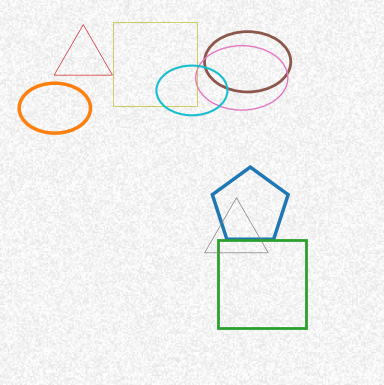[{"shape": "pentagon", "thickness": 2.5, "radius": 0.52, "center": [0.65, 0.462]}, {"shape": "oval", "thickness": 2.5, "radius": 0.46, "center": [0.142, 0.719]}, {"shape": "square", "thickness": 2, "radius": 0.57, "center": [0.681, 0.263]}, {"shape": "triangle", "thickness": 0.5, "radius": 0.44, "center": [0.216, 0.849]}, {"shape": "oval", "thickness": 2, "radius": 0.56, "center": [0.643, 0.839]}, {"shape": "oval", "thickness": 1, "radius": 0.6, "center": [0.628, 0.798]}, {"shape": "triangle", "thickness": 0.5, "radius": 0.48, "center": [0.614, 0.391]}, {"shape": "square", "thickness": 0.5, "radius": 0.54, "center": [0.402, 0.834]}, {"shape": "oval", "thickness": 1.5, "radius": 0.46, "center": [0.498, 0.765]}]